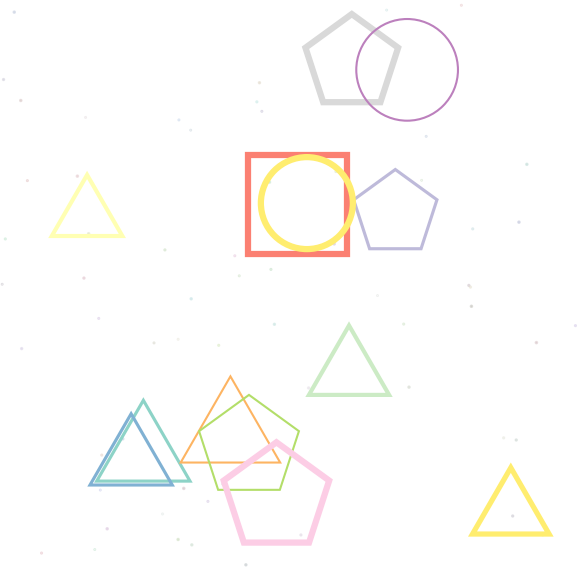[{"shape": "triangle", "thickness": 1.5, "radius": 0.47, "center": [0.248, 0.213]}, {"shape": "triangle", "thickness": 2, "radius": 0.35, "center": [0.151, 0.626]}, {"shape": "pentagon", "thickness": 1.5, "radius": 0.38, "center": [0.685, 0.63]}, {"shape": "square", "thickness": 3, "radius": 0.43, "center": [0.515, 0.645]}, {"shape": "triangle", "thickness": 1.5, "radius": 0.41, "center": [0.227, 0.2]}, {"shape": "triangle", "thickness": 1, "radius": 0.5, "center": [0.399, 0.248]}, {"shape": "pentagon", "thickness": 1, "radius": 0.45, "center": [0.431, 0.224]}, {"shape": "pentagon", "thickness": 3, "radius": 0.48, "center": [0.479, 0.137]}, {"shape": "pentagon", "thickness": 3, "radius": 0.42, "center": [0.609, 0.89]}, {"shape": "circle", "thickness": 1, "radius": 0.44, "center": [0.705, 0.878]}, {"shape": "triangle", "thickness": 2, "radius": 0.4, "center": [0.604, 0.355]}, {"shape": "triangle", "thickness": 2.5, "radius": 0.38, "center": [0.885, 0.113]}, {"shape": "circle", "thickness": 3, "radius": 0.4, "center": [0.531, 0.647]}]